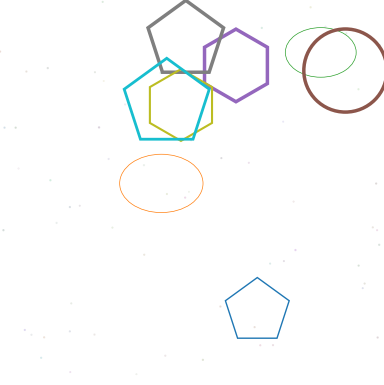[{"shape": "pentagon", "thickness": 1, "radius": 0.44, "center": [0.668, 0.192]}, {"shape": "oval", "thickness": 0.5, "radius": 0.54, "center": [0.419, 0.524]}, {"shape": "oval", "thickness": 0.5, "radius": 0.46, "center": [0.833, 0.864]}, {"shape": "hexagon", "thickness": 2.5, "radius": 0.47, "center": [0.613, 0.83]}, {"shape": "circle", "thickness": 2.5, "radius": 0.54, "center": [0.897, 0.817]}, {"shape": "pentagon", "thickness": 2.5, "radius": 0.52, "center": [0.483, 0.896]}, {"shape": "hexagon", "thickness": 1.5, "radius": 0.47, "center": [0.47, 0.727]}, {"shape": "pentagon", "thickness": 2, "radius": 0.58, "center": [0.433, 0.732]}]